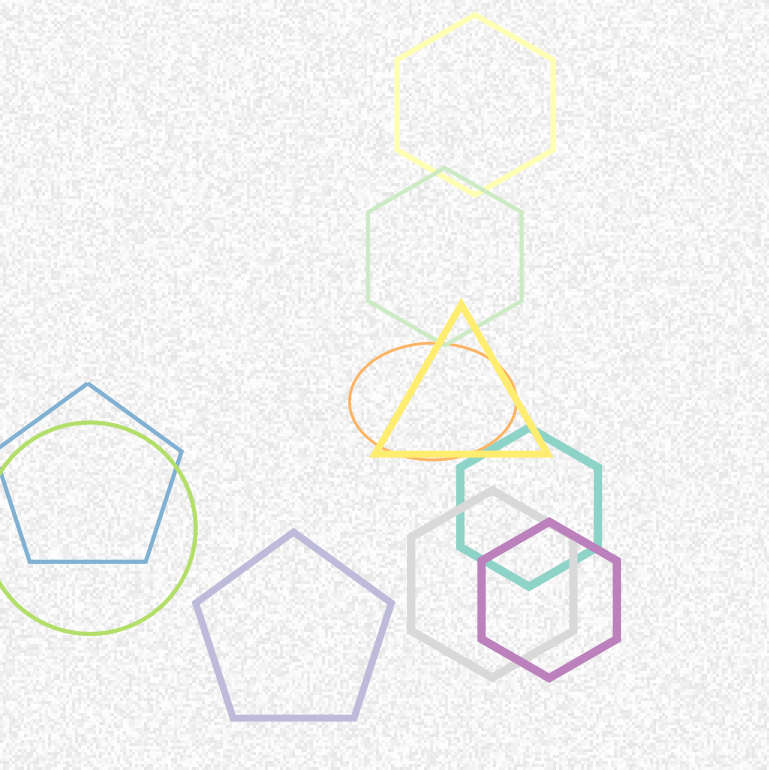[{"shape": "hexagon", "thickness": 3, "radius": 0.52, "center": [0.687, 0.341]}, {"shape": "hexagon", "thickness": 2, "radius": 0.59, "center": [0.617, 0.864]}, {"shape": "pentagon", "thickness": 2.5, "radius": 0.67, "center": [0.381, 0.175]}, {"shape": "pentagon", "thickness": 1.5, "radius": 0.64, "center": [0.114, 0.374]}, {"shape": "oval", "thickness": 1, "radius": 0.54, "center": [0.562, 0.479]}, {"shape": "circle", "thickness": 1.5, "radius": 0.69, "center": [0.117, 0.314]}, {"shape": "hexagon", "thickness": 3, "radius": 0.61, "center": [0.639, 0.242]}, {"shape": "hexagon", "thickness": 3, "radius": 0.51, "center": [0.713, 0.221]}, {"shape": "hexagon", "thickness": 1.5, "radius": 0.58, "center": [0.578, 0.667]}, {"shape": "triangle", "thickness": 2.5, "radius": 0.65, "center": [0.599, 0.475]}]